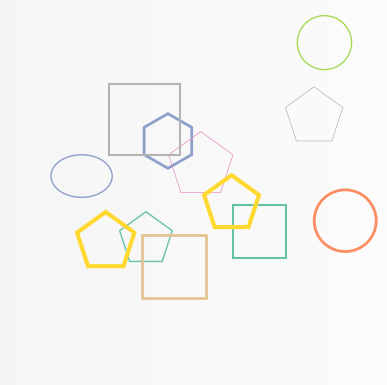[{"shape": "pentagon", "thickness": 1, "radius": 0.36, "center": [0.377, 0.379]}, {"shape": "square", "thickness": 1.5, "radius": 0.34, "center": [0.67, 0.399]}, {"shape": "circle", "thickness": 2, "radius": 0.4, "center": [0.891, 0.427]}, {"shape": "oval", "thickness": 1, "radius": 0.4, "center": [0.21, 0.543]}, {"shape": "hexagon", "thickness": 2, "radius": 0.35, "center": [0.433, 0.634]}, {"shape": "pentagon", "thickness": 0.5, "radius": 0.44, "center": [0.518, 0.571]}, {"shape": "circle", "thickness": 1, "radius": 0.35, "center": [0.837, 0.889]}, {"shape": "pentagon", "thickness": 3, "radius": 0.39, "center": [0.273, 0.372]}, {"shape": "pentagon", "thickness": 3, "radius": 0.37, "center": [0.598, 0.47]}, {"shape": "square", "thickness": 2, "radius": 0.41, "center": [0.449, 0.307]}, {"shape": "pentagon", "thickness": 0.5, "radius": 0.39, "center": [0.811, 0.697]}, {"shape": "square", "thickness": 1.5, "radius": 0.46, "center": [0.373, 0.689]}]